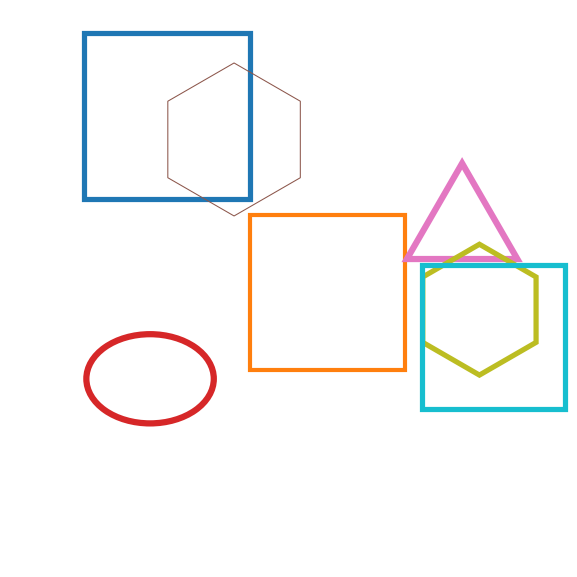[{"shape": "square", "thickness": 2.5, "radius": 0.72, "center": [0.29, 0.799]}, {"shape": "square", "thickness": 2, "radius": 0.67, "center": [0.567, 0.493]}, {"shape": "oval", "thickness": 3, "radius": 0.55, "center": [0.26, 0.343]}, {"shape": "hexagon", "thickness": 0.5, "radius": 0.66, "center": [0.405, 0.758]}, {"shape": "triangle", "thickness": 3, "radius": 0.55, "center": [0.8, 0.606]}, {"shape": "hexagon", "thickness": 2.5, "radius": 0.57, "center": [0.83, 0.463]}, {"shape": "square", "thickness": 2.5, "radius": 0.62, "center": [0.855, 0.415]}]